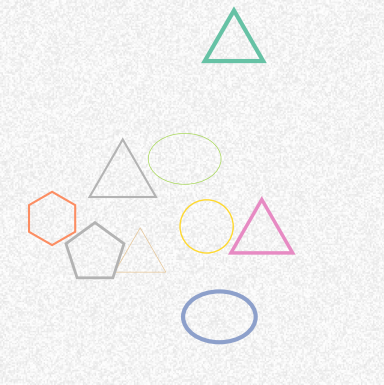[{"shape": "triangle", "thickness": 3, "radius": 0.44, "center": [0.608, 0.885]}, {"shape": "hexagon", "thickness": 1.5, "radius": 0.35, "center": [0.135, 0.433]}, {"shape": "oval", "thickness": 3, "radius": 0.47, "center": [0.57, 0.177]}, {"shape": "triangle", "thickness": 2.5, "radius": 0.46, "center": [0.68, 0.389]}, {"shape": "oval", "thickness": 0.5, "radius": 0.47, "center": [0.48, 0.587]}, {"shape": "circle", "thickness": 1, "radius": 0.35, "center": [0.537, 0.412]}, {"shape": "triangle", "thickness": 0.5, "radius": 0.38, "center": [0.364, 0.332]}, {"shape": "pentagon", "thickness": 2, "radius": 0.4, "center": [0.247, 0.343]}, {"shape": "triangle", "thickness": 1.5, "radius": 0.5, "center": [0.319, 0.538]}]